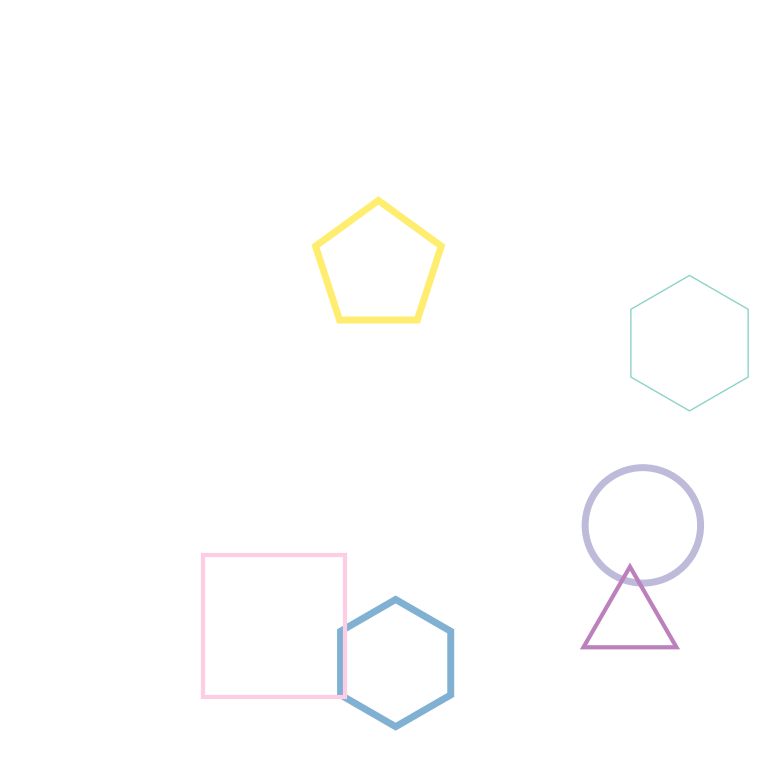[{"shape": "hexagon", "thickness": 0.5, "radius": 0.44, "center": [0.895, 0.554]}, {"shape": "circle", "thickness": 2.5, "radius": 0.37, "center": [0.835, 0.318]}, {"shape": "hexagon", "thickness": 2.5, "radius": 0.41, "center": [0.514, 0.139]}, {"shape": "square", "thickness": 1.5, "radius": 0.46, "center": [0.356, 0.187]}, {"shape": "triangle", "thickness": 1.5, "radius": 0.35, "center": [0.818, 0.194]}, {"shape": "pentagon", "thickness": 2.5, "radius": 0.43, "center": [0.491, 0.654]}]